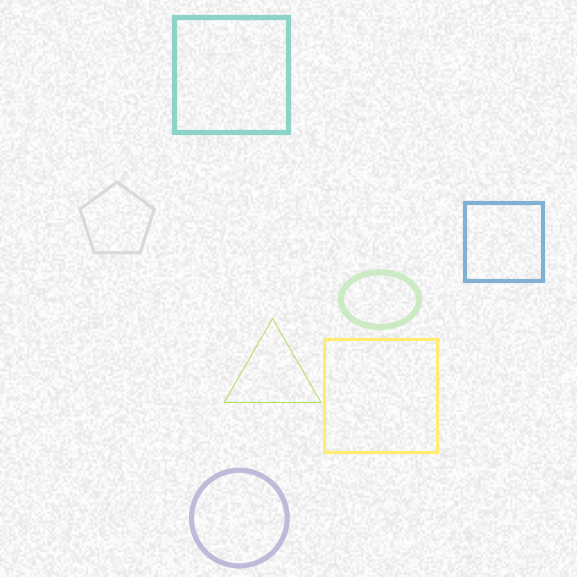[{"shape": "square", "thickness": 2.5, "radius": 0.49, "center": [0.401, 0.87]}, {"shape": "circle", "thickness": 2.5, "radius": 0.41, "center": [0.414, 0.102]}, {"shape": "square", "thickness": 2, "radius": 0.34, "center": [0.872, 0.58]}, {"shape": "triangle", "thickness": 0.5, "radius": 0.48, "center": [0.472, 0.351]}, {"shape": "pentagon", "thickness": 1.5, "radius": 0.34, "center": [0.203, 0.616]}, {"shape": "oval", "thickness": 3, "radius": 0.34, "center": [0.658, 0.48]}, {"shape": "square", "thickness": 1.5, "radius": 0.49, "center": [0.659, 0.314]}]